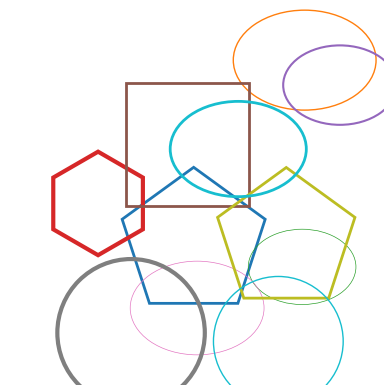[{"shape": "pentagon", "thickness": 2, "radius": 0.98, "center": [0.503, 0.37]}, {"shape": "oval", "thickness": 1, "radius": 0.93, "center": [0.791, 0.844]}, {"shape": "oval", "thickness": 0.5, "radius": 0.7, "center": [0.785, 0.307]}, {"shape": "hexagon", "thickness": 3, "radius": 0.67, "center": [0.255, 0.472]}, {"shape": "oval", "thickness": 1.5, "radius": 0.74, "center": [0.883, 0.779]}, {"shape": "square", "thickness": 2, "radius": 0.8, "center": [0.487, 0.626]}, {"shape": "oval", "thickness": 0.5, "radius": 0.87, "center": [0.512, 0.2]}, {"shape": "circle", "thickness": 3, "radius": 0.96, "center": [0.34, 0.136]}, {"shape": "pentagon", "thickness": 2, "radius": 0.94, "center": [0.744, 0.377]}, {"shape": "circle", "thickness": 1, "radius": 0.84, "center": [0.723, 0.113]}, {"shape": "oval", "thickness": 2, "radius": 0.88, "center": [0.619, 0.613]}]